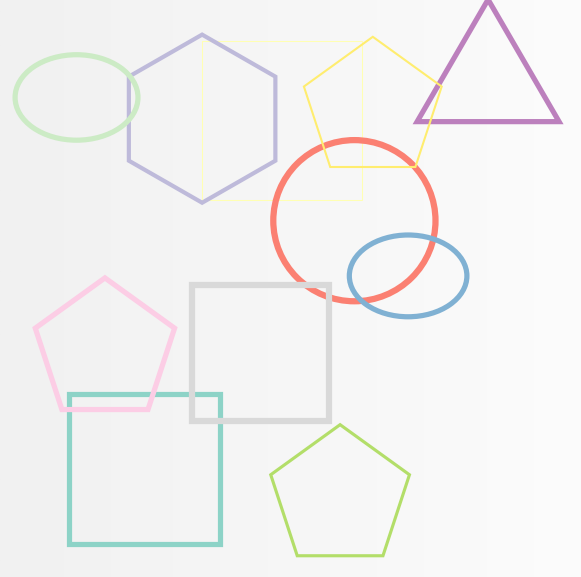[{"shape": "square", "thickness": 2.5, "radius": 0.65, "center": [0.249, 0.187]}, {"shape": "square", "thickness": 0.5, "radius": 0.69, "center": [0.484, 0.791]}, {"shape": "hexagon", "thickness": 2, "radius": 0.73, "center": [0.348, 0.794]}, {"shape": "circle", "thickness": 3, "radius": 0.7, "center": [0.61, 0.617]}, {"shape": "oval", "thickness": 2.5, "radius": 0.51, "center": [0.702, 0.521]}, {"shape": "pentagon", "thickness": 1.5, "radius": 0.63, "center": [0.585, 0.138]}, {"shape": "pentagon", "thickness": 2.5, "radius": 0.63, "center": [0.181, 0.392]}, {"shape": "square", "thickness": 3, "radius": 0.59, "center": [0.449, 0.388]}, {"shape": "triangle", "thickness": 2.5, "radius": 0.7, "center": [0.84, 0.859]}, {"shape": "oval", "thickness": 2.5, "radius": 0.53, "center": [0.132, 0.83]}, {"shape": "pentagon", "thickness": 1, "radius": 0.62, "center": [0.641, 0.811]}]